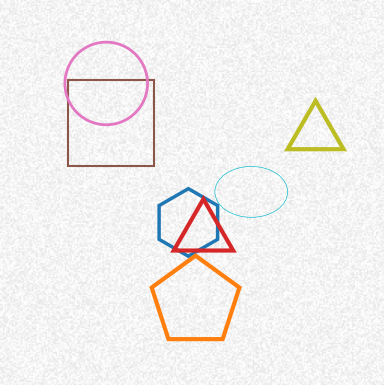[{"shape": "hexagon", "thickness": 2.5, "radius": 0.44, "center": [0.489, 0.422]}, {"shape": "pentagon", "thickness": 3, "radius": 0.6, "center": [0.508, 0.216]}, {"shape": "triangle", "thickness": 3, "radius": 0.45, "center": [0.528, 0.394]}, {"shape": "square", "thickness": 1.5, "radius": 0.56, "center": [0.289, 0.681]}, {"shape": "circle", "thickness": 2, "radius": 0.54, "center": [0.276, 0.783]}, {"shape": "triangle", "thickness": 3, "radius": 0.42, "center": [0.82, 0.654]}, {"shape": "oval", "thickness": 0.5, "radius": 0.47, "center": [0.653, 0.502]}]